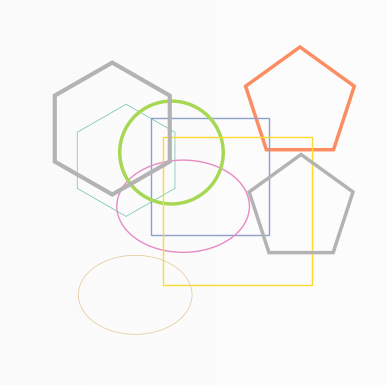[{"shape": "hexagon", "thickness": 0.5, "radius": 0.73, "center": [0.325, 0.584]}, {"shape": "pentagon", "thickness": 2.5, "radius": 0.74, "center": [0.774, 0.73]}, {"shape": "square", "thickness": 1, "radius": 0.76, "center": [0.541, 0.542]}, {"shape": "oval", "thickness": 1, "radius": 0.86, "center": [0.473, 0.464]}, {"shape": "circle", "thickness": 2.5, "radius": 0.67, "center": [0.443, 0.604]}, {"shape": "square", "thickness": 1, "radius": 0.96, "center": [0.612, 0.452]}, {"shape": "oval", "thickness": 0.5, "radius": 0.73, "center": [0.349, 0.234]}, {"shape": "pentagon", "thickness": 2.5, "radius": 0.7, "center": [0.777, 0.458]}, {"shape": "hexagon", "thickness": 3, "radius": 0.86, "center": [0.29, 0.666]}]